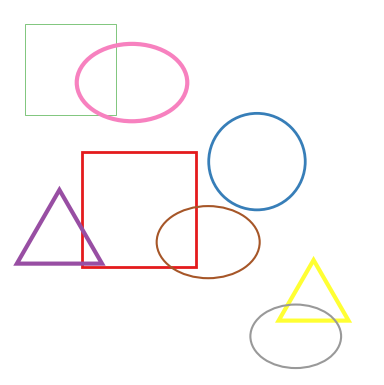[{"shape": "square", "thickness": 2, "radius": 0.75, "center": [0.361, 0.456]}, {"shape": "circle", "thickness": 2, "radius": 0.63, "center": [0.667, 0.58]}, {"shape": "square", "thickness": 0.5, "radius": 0.59, "center": [0.182, 0.819]}, {"shape": "triangle", "thickness": 3, "radius": 0.64, "center": [0.154, 0.379]}, {"shape": "triangle", "thickness": 3, "radius": 0.52, "center": [0.814, 0.22]}, {"shape": "oval", "thickness": 1.5, "radius": 0.67, "center": [0.541, 0.371]}, {"shape": "oval", "thickness": 3, "radius": 0.72, "center": [0.343, 0.786]}, {"shape": "oval", "thickness": 1.5, "radius": 0.59, "center": [0.768, 0.126]}]